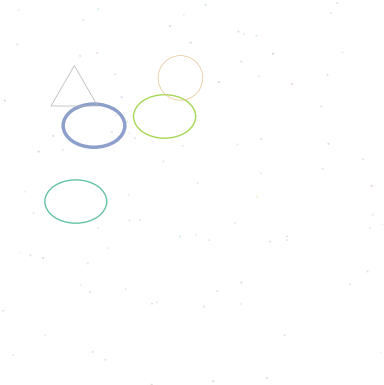[{"shape": "oval", "thickness": 1, "radius": 0.4, "center": [0.197, 0.477]}, {"shape": "oval", "thickness": 2.5, "radius": 0.4, "center": [0.244, 0.674]}, {"shape": "oval", "thickness": 1, "radius": 0.4, "center": [0.428, 0.697]}, {"shape": "circle", "thickness": 0.5, "radius": 0.29, "center": [0.469, 0.798]}, {"shape": "triangle", "thickness": 0.5, "radius": 0.35, "center": [0.193, 0.76]}]